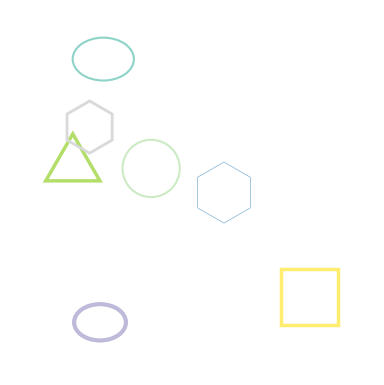[{"shape": "oval", "thickness": 1.5, "radius": 0.4, "center": [0.268, 0.847]}, {"shape": "oval", "thickness": 3, "radius": 0.34, "center": [0.26, 0.163]}, {"shape": "hexagon", "thickness": 0.5, "radius": 0.4, "center": [0.582, 0.5]}, {"shape": "triangle", "thickness": 2.5, "radius": 0.41, "center": [0.189, 0.571]}, {"shape": "hexagon", "thickness": 2, "radius": 0.34, "center": [0.233, 0.67]}, {"shape": "circle", "thickness": 1.5, "radius": 0.37, "center": [0.393, 0.563]}, {"shape": "square", "thickness": 2.5, "radius": 0.37, "center": [0.805, 0.228]}]